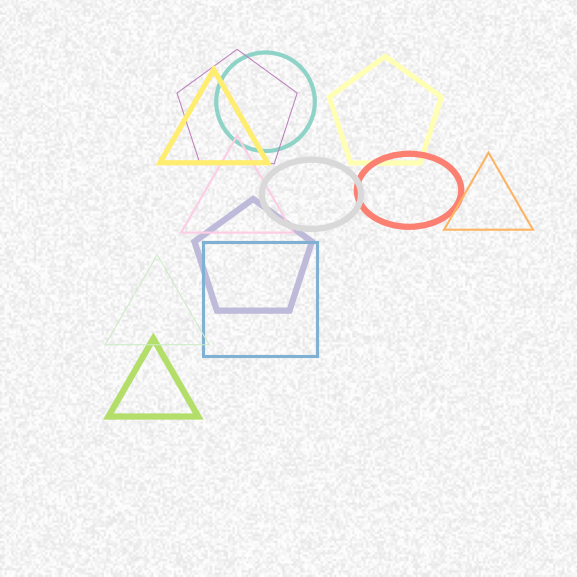[{"shape": "circle", "thickness": 2, "radius": 0.43, "center": [0.46, 0.823]}, {"shape": "pentagon", "thickness": 2.5, "radius": 0.51, "center": [0.667, 0.799]}, {"shape": "pentagon", "thickness": 3, "radius": 0.53, "center": [0.438, 0.548]}, {"shape": "oval", "thickness": 3, "radius": 0.45, "center": [0.708, 0.67]}, {"shape": "square", "thickness": 1.5, "radius": 0.49, "center": [0.45, 0.482]}, {"shape": "triangle", "thickness": 1, "radius": 0.44, "center": [0.846, 0.646]}, {"shape": "triangle", "thickness": 3, "radius": 0.45, "center": [0.266, 0.323]}, {"shape": "triangle", "thickness": 1, "radius": 0.56, "center": [0.411, 0.652]}, {"shape": "oval", "thickness": 3, "radius": 0.43, "center": [0.539, 0.663]}, {"shape": "pentagon", "thickness": 0.5, "radius": 0.55, "center": [0.411, 0.804]}, {"shape": "triangle", "thickness": 0.5, "radius": 0.52, "center": [0.272, 0.454]}, {"shape": "triangle", "thickness": 2.5, "radius": 0.54, "center": [0.37, 0.771]}]